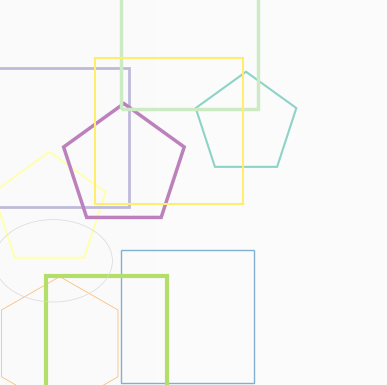[{"shape": "pentagon", "thickness": 1.5, "radius": 0.68, "center": [0.635, 0.677]}, {"shape": "pentagon", "thickness": 1.5, "radius": 0.76, "center": [0.128, 0.454]}, {"shape": "square", "thickness": 2, "radius": 0.9, "center": [0.151, 0.642]}, {"shape": "square", "thickness": 1, "radius": 0.86, "center": [0.484, 0.178]}, {"shape": "hexagon", "thickness": 0.5, "radius": 0.87, "center": [0.154, 0.108]}, {"shape": "square", "thickness": 3, "radius": 0.78, "center": [0.275, 0.126]}, {"shape": "oval", "thickness": 0.5, "radius": 0.76, "center": [0.137, 0.323]}, {"shape": "pentagon", "thickness": 2.5, "radius": 0.82, "center": [0.32, 0.568]}, {"shape": "square", "thickness": 2.5, "radius": 0.89, "center": [0.489, 0.894]}, {"shape": "square", "thickness": 1.5, "radius": 0.95, "center": [0.436, 0.66]}]